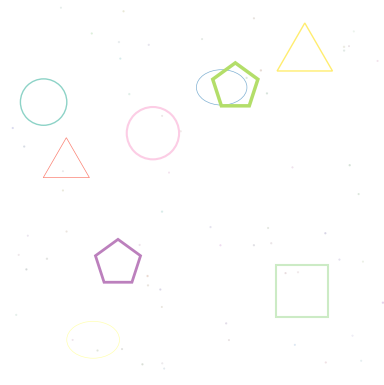[{"shape": "circle", "thickness": 1, "radius": 0.3, "center": [0.113, 0.735]}, {"shape": "oval", "thickness": 0.5, "radius": 0.34, "center": [0.242, 0.117]}, {"shape": "triangle", "thickness": 0.5, "radius": 0.35, "center": [0.172, 0.573]}, {"shape": "oval", "thickness": 0.5, "radius": 0.33, "center": [0.576, 0.773]}, {"shape": "pentagon", "thickness": 2.5, "radius": 0.31, "center": [0.611, 0.775]}, {"shape": "circle", "thickness": 1.5, "radius": 0.34, "center": [0.397, 0.654]}, {"shape": "pentagon", "thickness": 2, "radius": 0.31, "center": [0.306, 0.317]}, {"shape": "square", "thickness": 1.5, "radius": 0.34, "center": [0.785, 0.245]}, {"shape": "triangle", "thickness": 1, "radius": 0.42, "center": [0.792, 0.857]}]